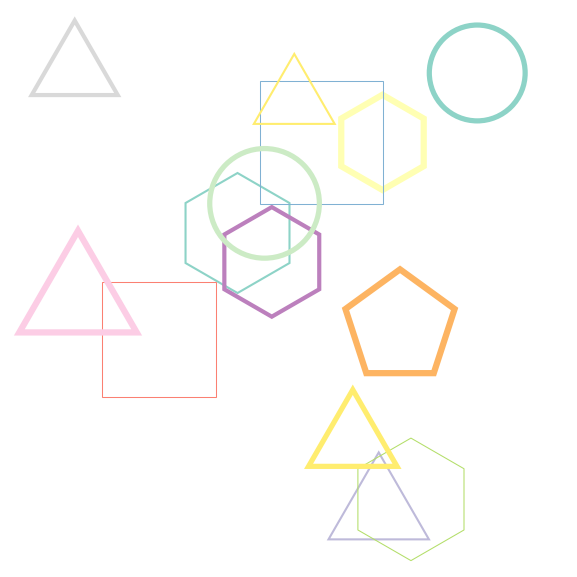[{"shape": "hexagon", "thickness": 1, "radius": 0.52, "center": [0.411, 0.596]}, {"shape": "circle", "thickness": 2.5, "radius": 0.41, "center": [0.826, 0.873]}, {"shape": "hexagon", "thickness": 3, "radius": 0.41, "center": [0.662, 0.753]}, {"shape": "triangle", "thickness": 1, "radius": 0.5, "center": [0.656, 0.115]}, {"shape": "square", "thickness": 0.5, "radius": 0.5, "center": [0.276, 0.411]}, {"shape": "square", "thickness": 0.5, "radius": 0.53, "center": [0.557, 0.753]}, {"shape": "pentagon", "thickness": 3, "radius": 0.5, "center": [0.693, 0.433]}, {"shape": "hexagon", "thickness": 0.5, "radius": 0.53, "center": [0.712, 0.134]}, {"shape": "triangle", "thickness": 3, "radius": 0.59, "center": [0.135, 0.482]}, {"shape": "triangle", "thickness": 2, "radius": 0.43, "center": [0.129, 0.878]}, {"shape": "hexagon", "thickness": 2, "radius": 0.47, "center": [0.471, 0.546]}, {"shape": "circle", "thickness": 2.5, "radius": 0.47, "center": [0.458, 0.647]}, {"shape": "triangle", "thickness": 1, "radius": 0.4, "center": [0.51, 0.825]}, {"shape": "triangle", "thickness": 2.5, "radius": 0.44, "center": [0.611, 0.236]}]